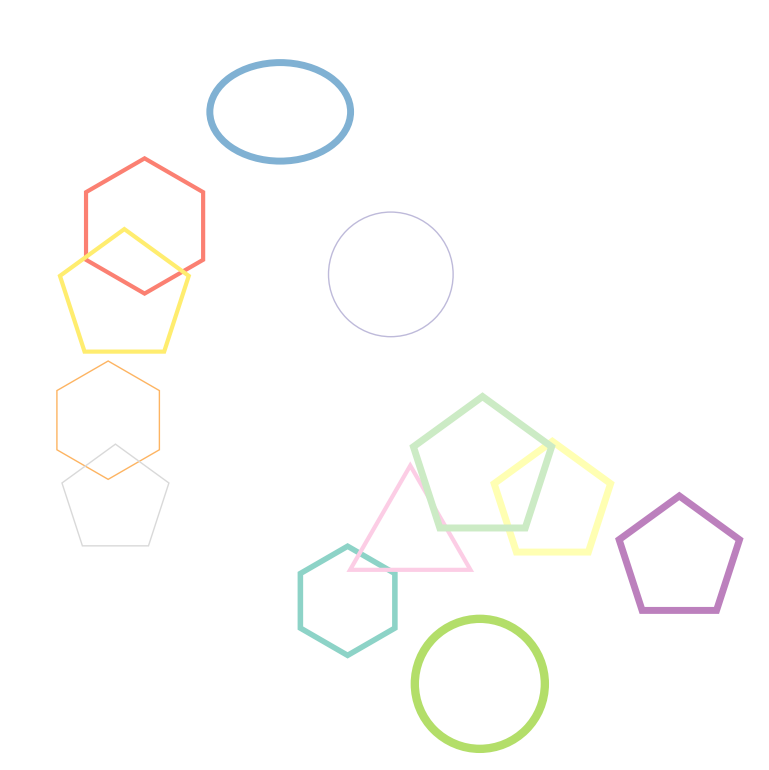[{"shape": "hexagon", "thickness": 2, "radius": 0.35, "center": [0.451, 0.22]}, {"shape": "pentagon", "thickness": 2.5, "radius": 0.4, "center": [0.717, 0.347]}, {"shape": "circle", "thickness": 0.5, "radius": 0.4, "center": [0.508, 0.644]}, {"shape": "hexagon", "thickness": 1.5, "radius": 0.44, "center": [0.188, 0.707]}, {"shape": "oval", "thickness": 2.5, "radius": 0.46, "center": [0.364, 0.855]}, {"shape": "hexagon", "thickness": 0.5, "radius": 0.38, "center": [0.14, 0.454]}, {"shape": "circle", "thickness": 3, "radius": 0.42, "center": [0.623, 0.112]}, {"shape": "triangle", "thickness": 1.5, "radius": 0.45, "center": [0.533, 0.305]}, {"shape": "pentagon", "thickness": 0.5, "radius": 0.37, "center": [0.15, 0.35]}, {"shape": "pentagon", "thickness": 2.5, "radius": 0.41, "center": [0.882, 0.274]}, {"shape": "pentagon", "thickness": 2.5, "radius": 0.47, "center": [0.627, 0.391]}, {"shape": "pentagon", "thickness": 1.5, "radius": 0.44, "center": [0.162, 0.615]}]